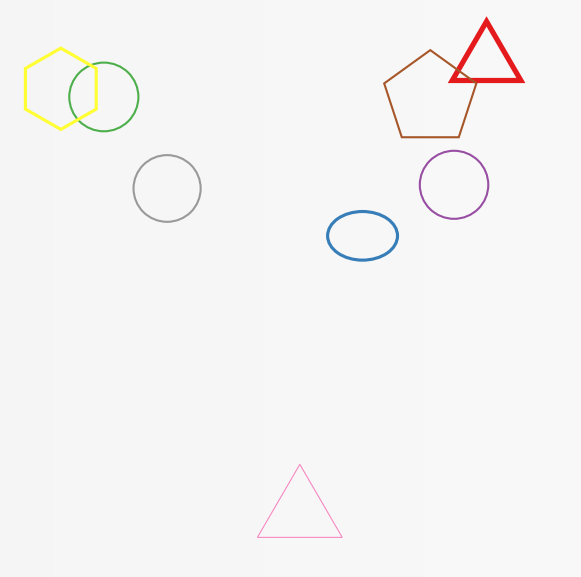[{"shape": "triangle", "thickness": 2.5, "radius": 0.34, "center": [0.837, 0.894]}, {"shape": "oval", "thickness": 1.5, "radius": 0.3, "center": [0.624, 0.591]}, {"shape": "circle", "thickness": 1, "radius": 0.3, "center": [0.179, 0.831]}, {"shape": "circle", "thickness": 1, "radius": 0.29, "center": [0.781, 0.679]}, {"shape": "hexagon", "thickness": 1.5, "radius": 0.35, "center": [0.105, 0.845]}, {"shape": "pentagon", "thickness": 1, "radius": 0.42, "center": [0.74, 0.829]}, {"shape": "triangle", "thickness": 0.5, "radius": 0.42, "center": [0.516, 0.111]}, {"shape": "circle", "thickness": 1, "radius": 0.29, "center": [0.287, 0.673]}]